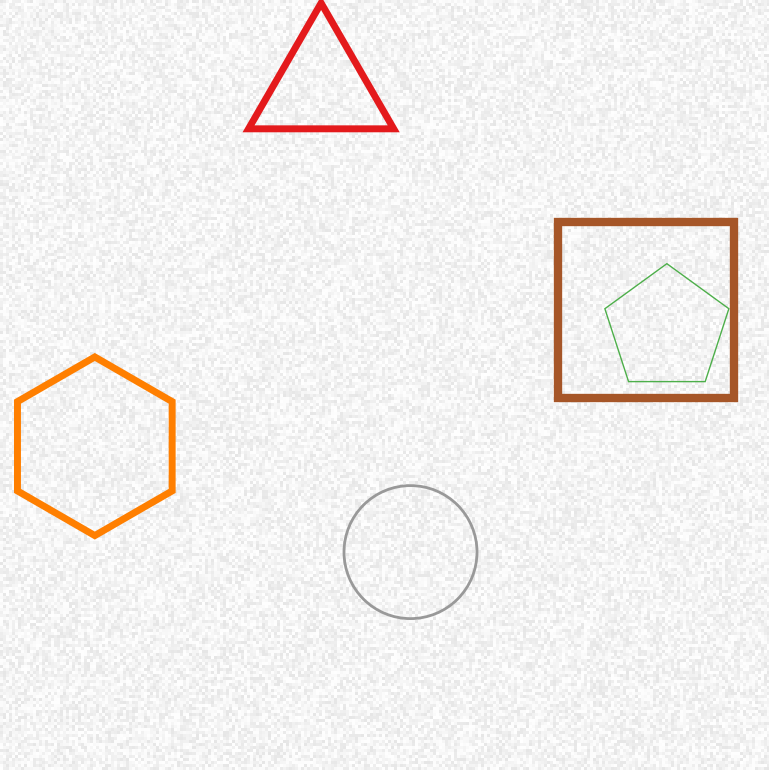[{"shape": "triangle", "thickness": 2.5, "radius": 0.54, "center": [0.417, 0.887]}, {"shape": "pentagon", "thickness": 0.5, "radius": 0.42, "center": [0.866, 0.573]}, {"shape": "hexagon", "thickness": 2.5, "radius": 0.58, "center": [0.123, 0.42]}, {"shape": "square", "thickness": 3, "radius": 0.57, "center": [0.839, 0.598]}, {"shape": "circle", "thickness": 1, "radius": 0.43, "center": [0.533, 0.283]}]